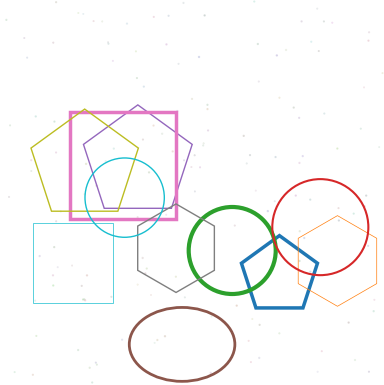[{"shape": "pentagon", "thickness": 2.5, "radius": 0.52, "center": [0.726, 0.284]}, {"shape": "hexagon", "thickness": 0.5, "radius": 0.59, "center": [0.877, 0.322]}, {"shape": "circle", "thickness": 3, "radius": 0.57, "center": [0.603, 0.349]}, {"shape": "circle", "thickness": 1.5, "radius": 0.62, "center": [0.832, 0.41]}, {"shape": "pentagon", "thickness": 1, "radius": 0.74, "center": [0.358, 0.579]}, {"shape": "oval", "thickness": 2, "radius": 0.69, "center": [0.473, 0.105]}, {"shape": "square", "thickness": 2.5, "radius": 0.69, "center": [0.32, 0.57]}, {"shape": "hexagon", "thickness": 1, "radius": 0.57, "center": [0.457, 0.355]}, {"shape": "pentagon", "thickness": 1, "radius": 0.73, "center": [0.22, 0.57]}, {"shape": "circle", "thickness": 1, "radius": 0.52, "center": [0.324, 0.487]}, {"shape": "square", "thickness": 0.5, "radius": 0.52, "center": [0.189, 0.316]}]